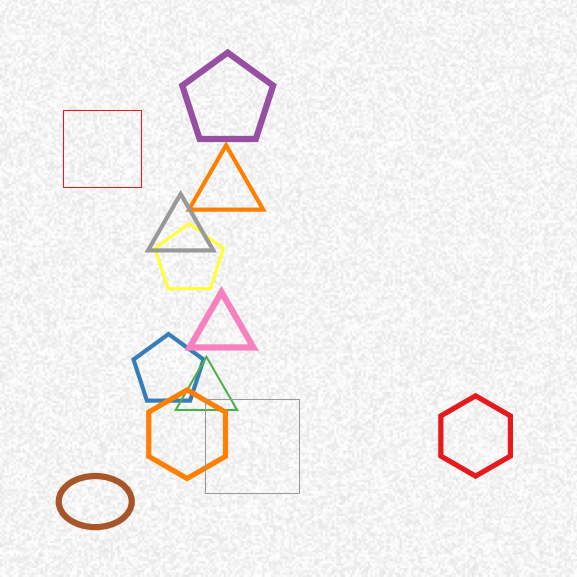[{"shape": "hexagon", "thickness": 2.5, "radius": 0.35, "center": [0.824, 0.244]}, {"shape": "square", "thickness": 0.5, "radius": 0.34, "center": [0.176, 0.742]}, {"shape": "pentagon", "thickness": 2, "radius": 0.32, "center": [0.292, 0.357]}, {"shape": "triangle", "thickness": 1, "radius": 0.31, "center": [0.357, 0.32]}, {"shape": "pentagon", "thickness": 3, "radius": 0.41, "center": [0.394, 0.825]}, {"shape": "triangle", "thickness": 2, "radius": 0.37, "center": [0.391, 0.673]}, {"shape": "hexagon", "thickness": 2.5, "radius": 0.38, "center": [0.324, 0.247]}, {"shape": "pentagon", "thickness": 1.5, "radius": 0.31, "center": [0.328, 0.55]}, {"shape": "oval", "thickness": 3, "radius": 0.32, "center": [0.165, 0.131]}, {"shape": "triangle", "thickness": 3, "radius": 0.32, "center": [0.384, 0.429]}, {"shape": "square", "thickness": 0.5, "radius": 0.4, "center": [0.436, 0.227]}, {"shape": "triangle", "thickness": 2, "radius": 0.33, "center": [0.313, 0.598]}]